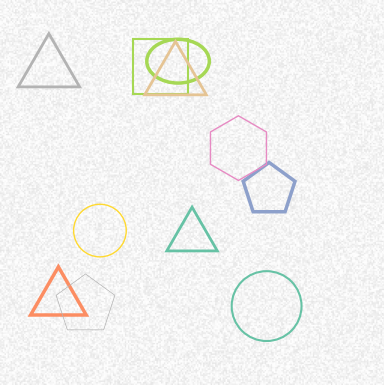[{"shape": "triangle", "thickness": 2, "radius": 0.38, "center": [0.499, 0.386]}, {"shape": "circle", "thickness": 1.5, "radius": 0.45, "center": [0.692, 0.205]}, {"shape": "triangle", "thickness": 2.5, "radius": 0.42, "center": [0.152, 0.224]}, {"shape": "pentagon", "thickness": 2.5, "radius": 0.35, "center": [0.699, 0.507]}, {"shape": "hexagon", "thickness": 1, "radius": 0.42, "center": [0.619, 0.615]}, {"shape": "square", "thickness": 1.5, "radius": 0.36, "center": [0.418, 0.828]}, {"shape": "oval", "thickness": 2.5, "radius": 0.41, "center": [0.462, 0.841]}, {"shape": "circle", "thickness": 1, "radius": 0.34, "center": [0.26, 0.401]}, {"shape": "triangle", "thickness": 2, "radius": 0.46, "center": [0.456, 0.8]}, {"shape": "pentagon", "thickness": 0.5, "radius": 0.4, "center": [0.222, 0.208]}, {"shape": "triangle", "thickness": 2, "radius": 0.46, "center": [0.127, 0.82]}]